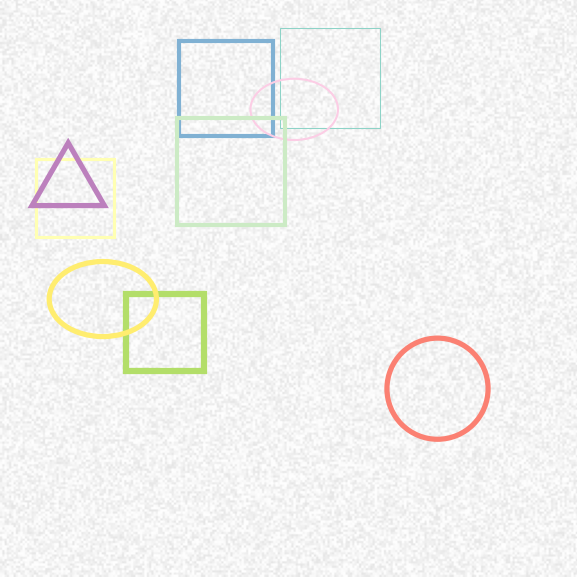[{"shape": "square", "thickness": 0.5, "radius": 0.43, "center": [0.571, 0.863]}, {"shape": "square", "thickness": 1.5, "radius": 0.34, "center": [0.13, 0.657]}, {"shape": "circle", "thickness": 2.5, "radius": 0.44, "center": [0.758, 0.326]}, {"shape": "square", "thickness": 2, "radius": 0.41, "center": [0.392, 0.846]}, {"shape": "square", "thickness": 3, "radius": 0.34, "center": [0.286, 0.423]}, {"shape": "oval", "thickness": 1, "radius": 0.38, "center": [0.509, 0.81]}, {"shape": "triangle", "thickness": 2.5, "radius": 0.36, "center": [0.118, 0.679]}, {"shape": "square", "thickness": 2, "radius": 0.47, "center": [0.4, 0.702]}, {"shape": "oval", "thickness": 2.5, "radius": 0.46, "center": [0.178, 0.481]}]